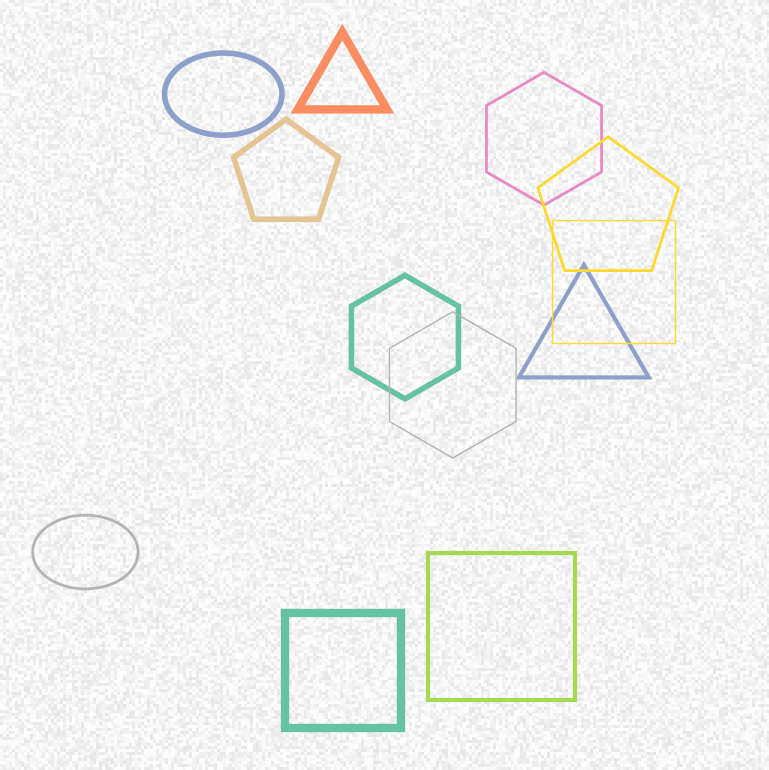[{"shape": "hexagon", "thickness": 2, "radius": 0.4, "center": [0.526, 0.562]}, {"shape": "square", "thickness": 3, "radius": 0.37, "center": [0.445, 0.129]}, {"shape": "triangle", "thickness": 3, "radius": 0.33, "center": [0.445, 0.891]}, {"shape": "triangle", "thickness": 1.5, "radius": 0.49, "center": [0.758, 0.559]}, {"shape": "oval", "thickness": 2, "radius": 0.38, "center": [0.29, 0.878]}, {"shape": "hexagon", "thickness": 1, "radius": 0.43, "center": [0.707, 0.82]}, {"shape": "square", "thickness": 1.5, "radius": 0.48, "center": [0.651, 0.186]}, {"shape": "pentagon", "thickness": 1, "radius": 0.48, "center": [0.79, 0.726]}, {"shape": "square", "thickness": 0.5, "radius": 0.4, "center": [0.797, 0.634]}, {"shape": "pentagon", "thickness": 2, "radius": 0.36, "center": [0.372, 0.773]}, {"shape": "oval", "thickness": 1, "radius": 0.34, "center": [0.111, 0.283]}, {"shape": "hexagon", "thickness": 0.5, "radius": 0.47, "center": [0.588, 0.5]}]